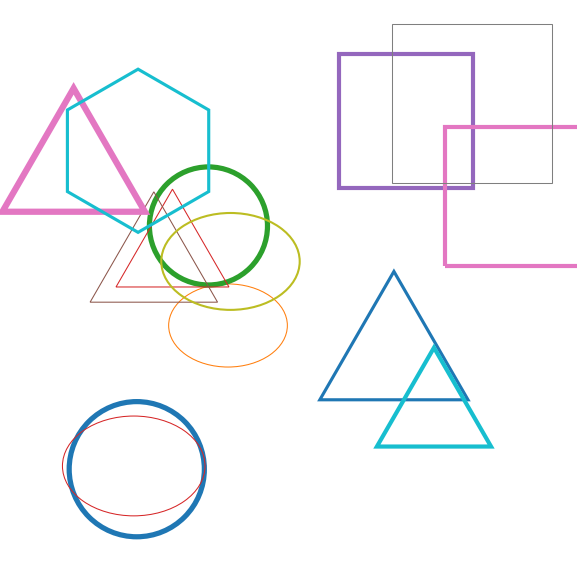[{"shape": "triangle", "thickness": 1.5, "radius": 0.74, "center": [0.682, 0.381]}, {"shape": "circle", "thickness": 2.5, "radius": 0.59, "center": [0.237, 0.187]}, {"shape": "oval", "thickness": 0.5, "radius": 0.51, "center": [0.395, 0.436]}, {"shape": "circle", "thickness": 2.5, "radius": 0.51, "center": [0.361, 0.608]}, {"shape": "oval", "thickness": 0.5, "radius": 0.62, "center": [0.232, 0.192]}, {"shape": "triangle", "thickness": 0.5, "radius": 0.56, "center": [0.299, 0.559]}, {"shape": "square", "thickness": 2, "radius": 0.58, "center": [0.703, 0.789]}, {"shape": "triangle", "thickness": 0.5, "radius": 0.64, "center": [0.266, 0.54]}, {"shape": "triangle", "thickness": 3, "radius": 0.71, "center": [0.127, 0.704]}, {"shape": "square", "thickness": 2, "radius": 0.6, "center": [0.891, 0.659]}, {"shape": "square", "thickness": 0.5, "radius": 0.69, "center": [0.817, 0.82]}, {"shape": "oval", "thickness": 1, "radius": 0.6, "center": [0.399, 0.546]}, {"shape": "triangle", "thickness": 2, "radius": 0.57, "center": [0.751, 0.283]}, {"shape": "hexagon", "thickness": 1.5, "radius": 0.71, "center": [0.239, 0.738]}]